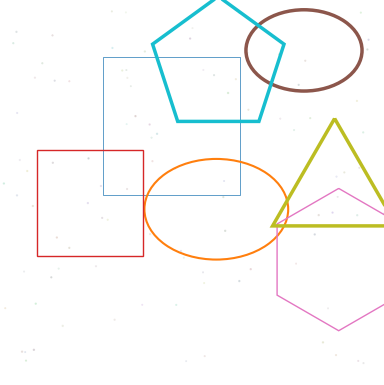[{"shape": "square", "thickness": 0.5, "radius": 0.89, "center": [0.445, 0.673]}, {"shape": "oval", "thickness": 1.5, "radius": 0.93, "center": [0.562, 0.456]}, {"shape": "square", "thickness": 1, "radius": 0.69, "center": [0.234, 0.473]}, {"shape": "oval", "thickness": 2.5, "radius": 0.75, "center": [0.79, 0.869]}, {"shape": "hexagon", "thickness": 1, "radius": 0.92, "center": [0.88, 0.326]}, {"shape": "triangle", "thickness": 2.5, "radius": 0.93, "center": [0.869, 0.506]}, {"shape": "pentagon", "thickness": 2.5, "radius": 0.9, "center": [0.567, 0.83]}]